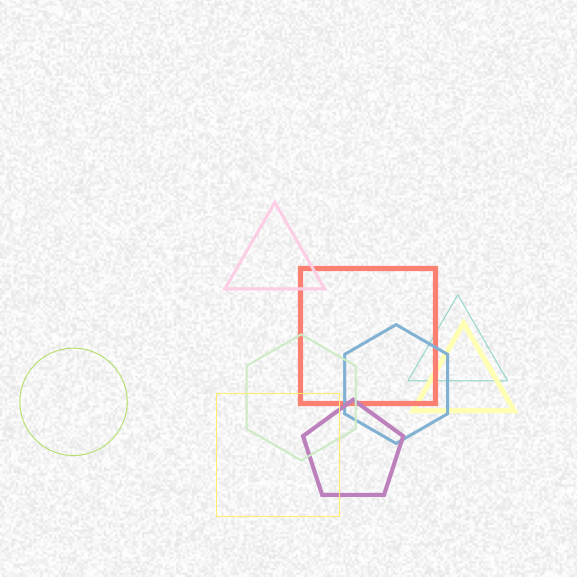[{"shape": "triangle", "thickness": 0.5, "radius": 0.5, "center": [0.793, 0.389]}, {"shape": "triangle", "thickness": 2.5, "radius": 0.51, "center": [0.803, 0.339]}, {"shape": "square", "thickness": 2.5, "radius": 0.59, "center": [0.637, 0.419]}, {"shape": "hexagon", "thickness": 1.5, "radius": 0.51, "center": [0.686, 0.334]}, {"shape": "circle", "thickness": 0.5, "radius": 0.46, "center": [0.127, 0.303]}, {"shape": "triangle", "thickness": 1.5, "radius": 0.5, "center": [0.476, 0.549]}, {"shape": "pentagon", "thickness": 2, "radius": 0.46, "center": [0.611, 0.216]}, {"shape": "hexagon", "thickness": 1, "radius": 0.55, "center": [0.522, 0.311]}, {"shape": "square", "thickness": 0.5, "radius": 0.53, "center": [0.48, 0.212]}]